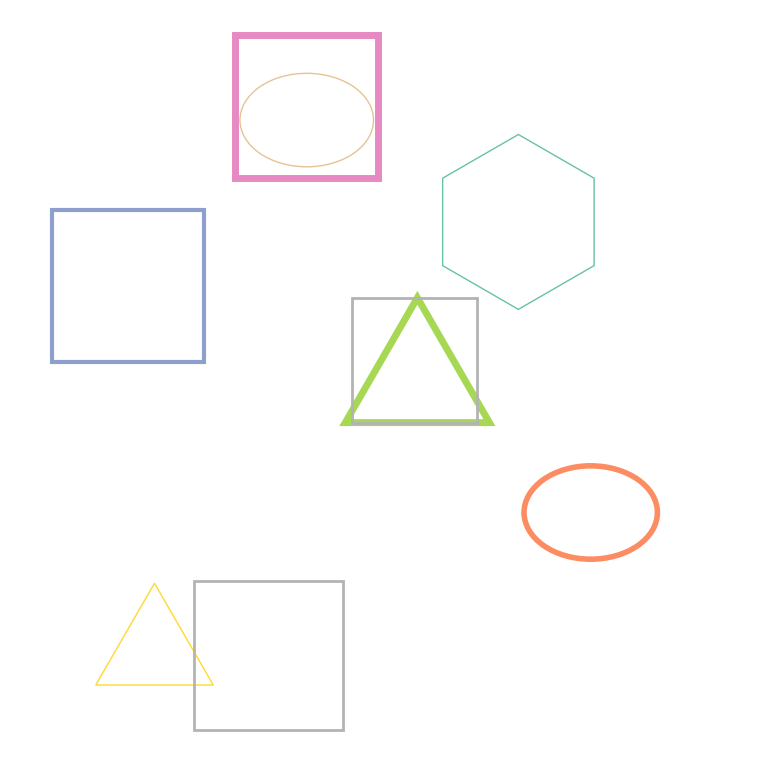[{"shape": "hexagon", "thickness": 0.5, "radius": 0.57, "center": [0.673, 0.712]}, {"shape": "oval", "thickness": 2, "radius": 0.43, "center": [0.767, 0.334]}, {"shape": "square", "thickness": 1.5, "radius": 0.49, "center": [0.166, 0.628]}, {"shape": "square", "thickness": 2.5, "radius": 0.46, "center": [0.398, 0.862]}, {"shape": "triangle", "thickness": 2.5, "radius": 0.54, "center": [0.542, 0.505]}, {"shape": "triangle", "thickness": 0.5, "radius": 0.44, "center": [0.201, 0.154]}, {"shape": "oval", "thickness": 0.5, "radius": 0.43, "center": [0.398, 0.844]}, {"shape": "square", "thickness": 1, "radius": 0.41, "center": [0.539, 0.532]}, {"shape": "square", "thickness": 1, "radius": 0.48, "center": [0.349, 0.149]}]